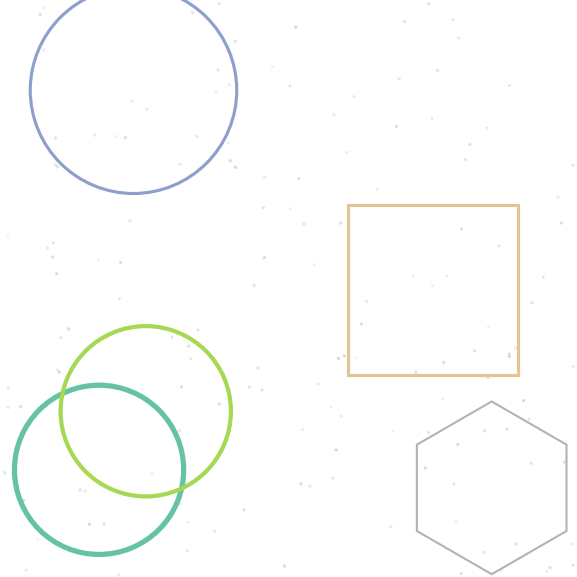[{"shape": "circle", "thickness": 2.5, "radius": 0.73, "center": [0.172, 0.186]}, {"shape": "circle", "thickness": 1.5, "radius": 0.89, "center": [0.231, 0.843]}, {"shape": "circle", "thickness": 2, "radius": 0.74, "center": [0.252, 0.287]}, {"shape": "square", "thickness": 1.5, "radius": 0.74, "center": [0.749, 0.498]}, {"shape": "hexagon", "thickness": 1, "radius": 0.75, "center": [0.851, 0.154]}]